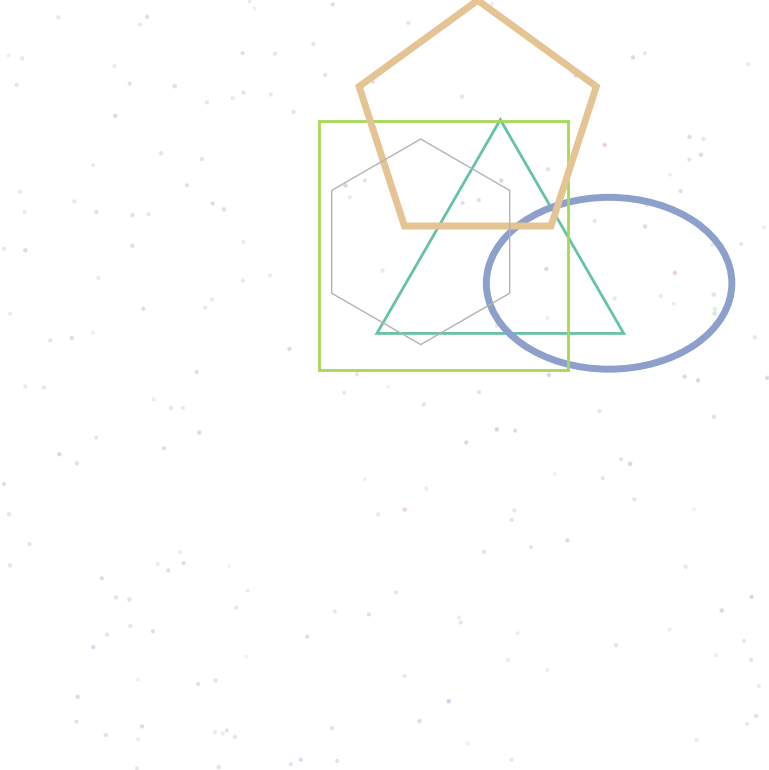[{"shape": "triangle", "thickness": 1, "radius": 0.93, "center": [0.65, 0.66]}, {"shape": "oval", "thickness": 2.5, "radius": 0.8, "center": [0.791, 0.632]}, {"shape": "square", "thickness": 1, "radius": 0.81, "center": [0.576, 0.681]}, {"shape": "pentagon", "thickness": 2.5, "radius": 0.81, "center": [0.62, 0.838]}, {"shape": "hexagon", "thickness": 0.5, "radius": 0.67, "center": [0.546, 0.686]}]